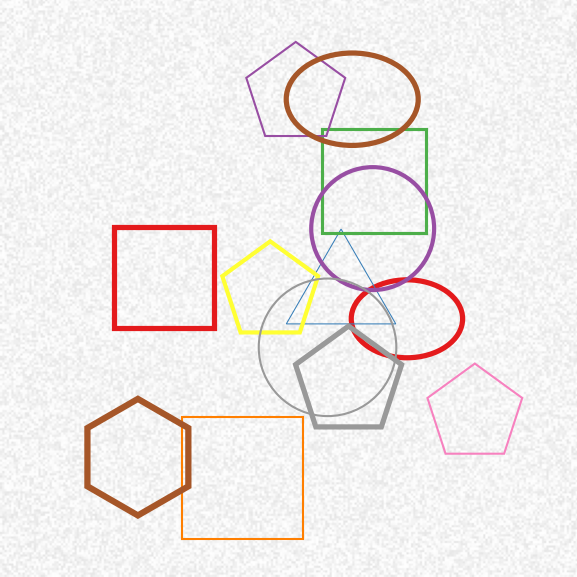[{"shape": "square", "thickness": 2.5, "radius": 0.43, "center": [0.285, 0.518]}, {"shape": "oval", "thickness": 2.5, "radius": 0.48, "center": [0.705, 0.447]}, {"shape": "triangle", "thickness": 0.5, "radius": 0.55, "center": [0.591, 0.493]}, {"shape": "square", "thickness": 1.5, "radius": 0.45, "center": [0.648, 0.686]}, {"shape": "circle", "thickness": 2, "radius": 0.53, "center": [0.645, 0.603]}, {"shape": "pentagon", "thickness": 1, "radius": 0.45, "center": [0.512, 0.836]}, {"shape": "square", "thickness": 1, "radius": 0.53, "center": [0.42, 0.171]}, {"shape": "pentagon", "thickness": 2, "radius": 0.44, "center": [0.468, 0.494]}, {"shape": "hexagon", "thickness": 3, "radius": 0.5, "center": [0.239, 0.208]}, {"shape": "oval", "thickness": 2.5, "radius": 0.57, "center": [0.61, 0.827]}, {"shape": "pentagon", "thickness": 1, "radius": 0.43, "center": [0.822, 0.283]}, {"shape": "circle", "thickness": 1, "radius": 0.6, "center": [0.567, 0.398]}, {"shape": "pentagon", "thickness": 2.5, "radius": 0.48, "center": [0.604, 0.338]}]